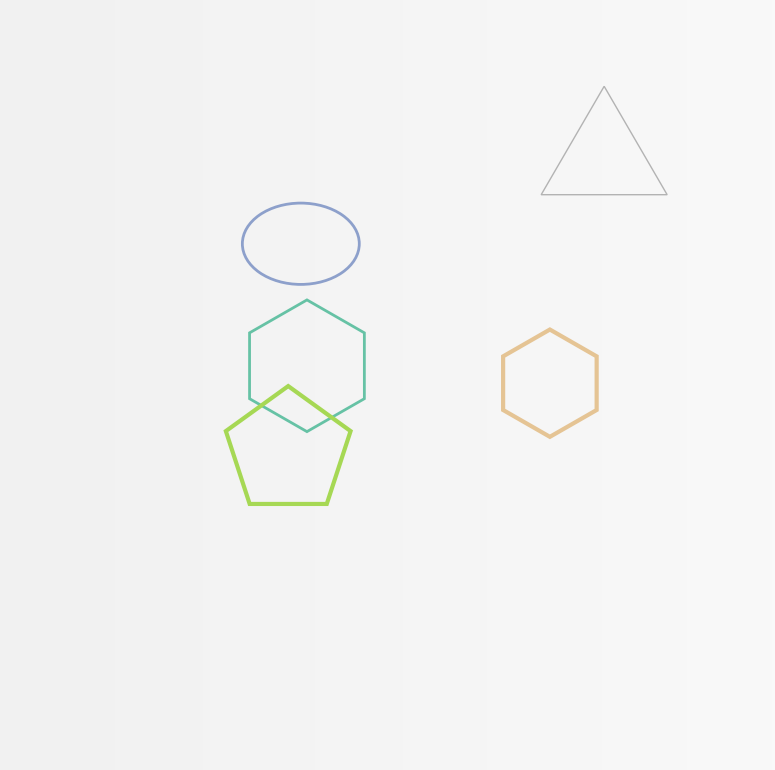[{"shape": "hexagon", "thickness": 1, "radius": 0.43, "center": [0.396, 0.525]}, {"shape": "oval", "thickness": 1, "radius": 0.38, "center": [0.388, 0.683]}, {"shape": "pentagon", "thickness": 1.5, "radius": 0.42, "center": [0.372, 0.414]}, {"shape": "hexagon", "thickness": 1.5, "radius": 0.35, "center": [0.71, 0.502]}, {"shape": "triangle", "thickness": 0.5, "radius": 0.47, "center": [0.78, 0.794]}]